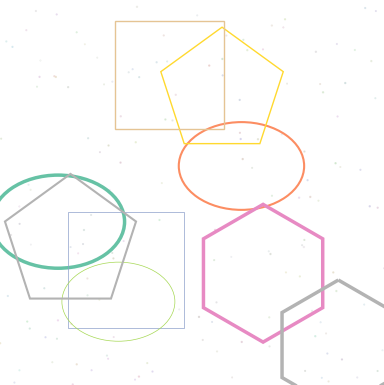[{"shape": "oval", "thickness": 2.5, "radius": 0.86, "center": [0.151, 0.424]}, {"shape": "oval", "thickness": 1.5, "radius": 0.81, "center": [0.627, 0.569]}, {"shape": "square", "thickness": 0.5, "radius": 0.75, "center": [0.326, 0.299]}, {"shape": "hexagon", "thickness": 2.5, "radius": 0.89, "center": [0.683, 0.29]}, {"shape": "oval", "thickness": 0.5, "radius": 0.73, "center": [0.308, 0.216]}, {"shape": "pentagon", "thickness": 1, "radius": 0.84, "center": [0.577, 0.762]}, {"shape": "square", "thickness": 1, "radius": 0.7, "center": [0.44, 0.804]}, {"shape": "hexagon", "thickness": 2.5, "radius": 0.84, "center": [0.879, 0.104]}, {"shape": "pentagon", "thickness": 1.5, "radius": 0.9, "center": [0.183, 0.369]}]